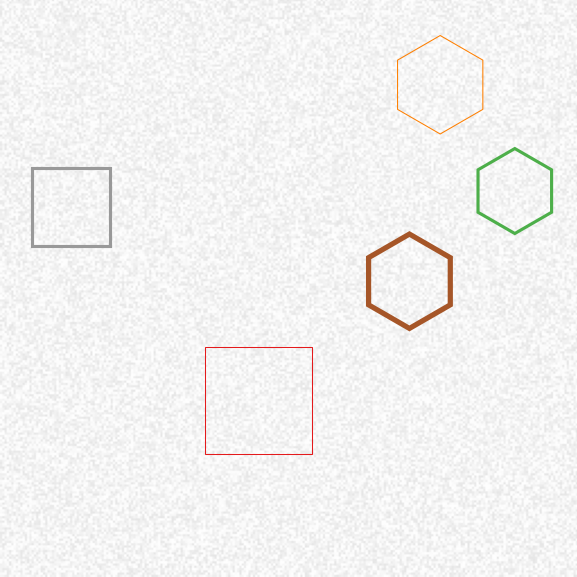[{"shape": "square", "thickness": 0.5, "radius": 0.47, "center": [0.447, 0.306]}, {"shape": "hexagon", "thickness": 1.5, "radius": 0.37, "center": [0.891, 0.668]}, {"shape": "hexagon", "thickness": 0.5, "radius": 0.43, "center": [0.762, 0.852]}, {"shape": "hexagon", "thickness": 2.5, "radius": 0.41, "center": [0.709, 0.512]}, {"shape": "square", "thickness": 1.5, "radius": 0.34, "center": [0.122, 0.641]}]